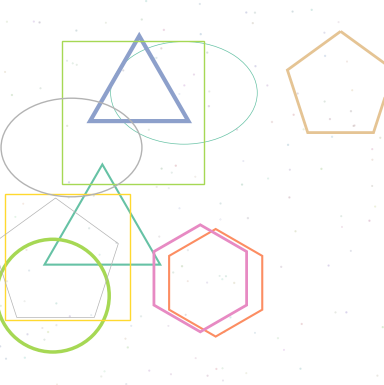[{"shape": "triangle", "thickness": 1.5, "radius": 0.87, "center": [0.266, 0.399]}, {"shape": "oval", "thickness": 0.5, "radius": 0.95, "center": [0.478, 0.759]}, {"shape": "hexagon", "thickness": 1.5, "radius": 0.7, "center": [0.56, 0.265]}, {"shape": "triangle", "thickness": 3, "radius": 0.74, "center": [0.362, 0.759]}, {"shape": "hexagon", "thickness": 2, "radius": 0.69, "center": [0.52, 0.277]}, {"shape": "square", "thickness": 1, "radius": 0.93, "center": [0.346, 0.708]}, {"shape": "circle", "thickness": 2.5, "radius": 0.73, "center": [0.137, 0.232]}, {"shape": "square", "thickness": 1, "radius": 0.82, "center": [0.175, 0.332]}, {"shape": "pentagon", "thickness": 2, "radius": 0.73, "center": [0.885, 0.773]}, {"shape": "pentagon", "thickness": 0.5, "radius": 0.86, "center": [0.144, 0.314]}, {"shape": "oval", "thickness": 1, "radius": 0.91, "center": [0.186, 0.617]}]